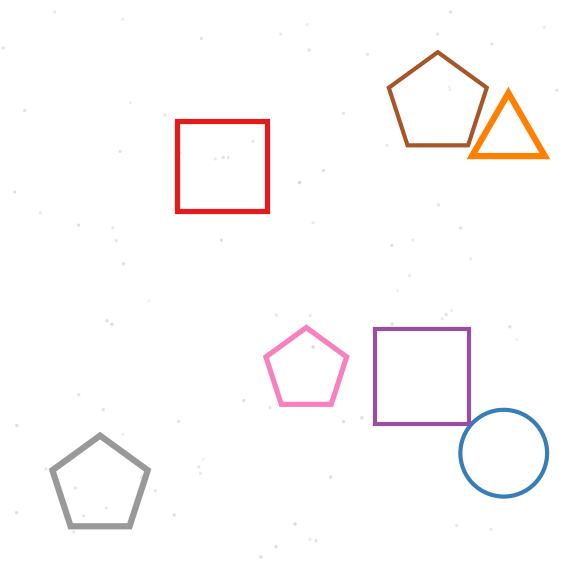[{"shape": "square", "thickness": 2.5, "radius": 0.39, "center": [0.384, 0.712]}, {"shape": "circle", "thickness": 2, "radius": 0.38, "center": [0.872, 0.214]}, {"shape": "square", "thickness": 2, "radius": 0.41, "center": [0.731, 0.347]}, {"shape": "triangle", "thickness": 3, "radius": 0.36, "center": [0.88, 0.765]}, {"shape": "pentagon", "thickness": 2, "radius": 0.45, "center": [0.758, 0.82]}, {"shape": "pentagon", "thickness": 2.5, "radius": 0.37, "center": [0.53, 0.358]}, {"shape": "pentagon", "thickness": 3, "radius": 0.43, "center": [0.173, 0.158]}]